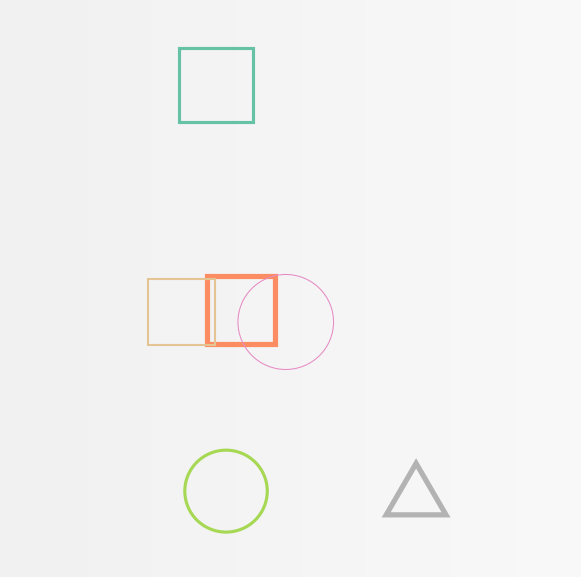[{"shape": "square", "thickness": 1.5, "radius": 0.32, "center": [0.371, 0.852]}, {"shape": "square", "thickness": 2.5, "radius": 0.29, "center": [0.414, 0.463]}, {"shape": "circle", "thickness": 0.5, "radius": 0.41, "center": [0.492, 0.442]}, {"shape": "circle", "thickness": 1.5, "radius": 0.35, "center": [0.389, 0.149]}, {"shape": "square", "thickness": 1, "radius": 0.29, "center": [0.312, 0.459]}, {"shape": "triangle", "thickness": 2.5, "radius": 0.3, "center": [0.716, 0.137]}]